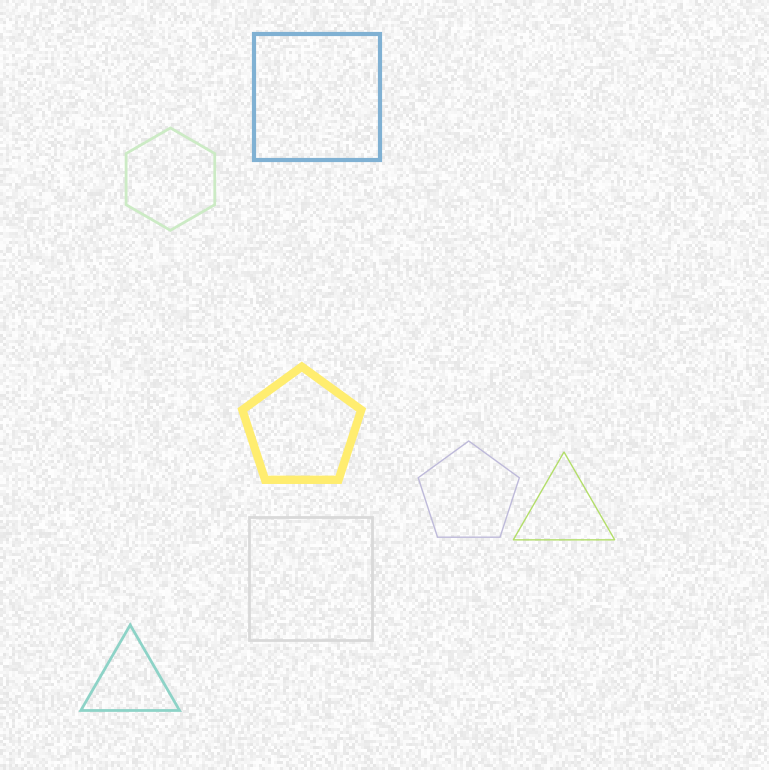[{"shape": "triangle", "thickness": 1, "radius": 0.37, "center": [0.169, 0.114]}, {"shape": "pentagon", "thickness": 0.5, "radius": 0.35, "center": [0.609, 0.358]}, {"shape": "square", "thickness": 1.5, "radius": 0.41, "center": [0.411, 0.874]}, {"shape": "triangle", "thickness": 0.5, "radius": 0.38, "center": [0.732, 0.337]}, {"shape": "square", "thickness": 1, "radius": 0.4, "center": [0.403, 0.249]}, {"shape": "hexagon", "thickness": 1, "radius": 0.33, "center": [0.221, 0.767]}, {"shape": "pentagon", "thickness": 3, "radius": 0.41, "center": [0.392, 0.443]}]